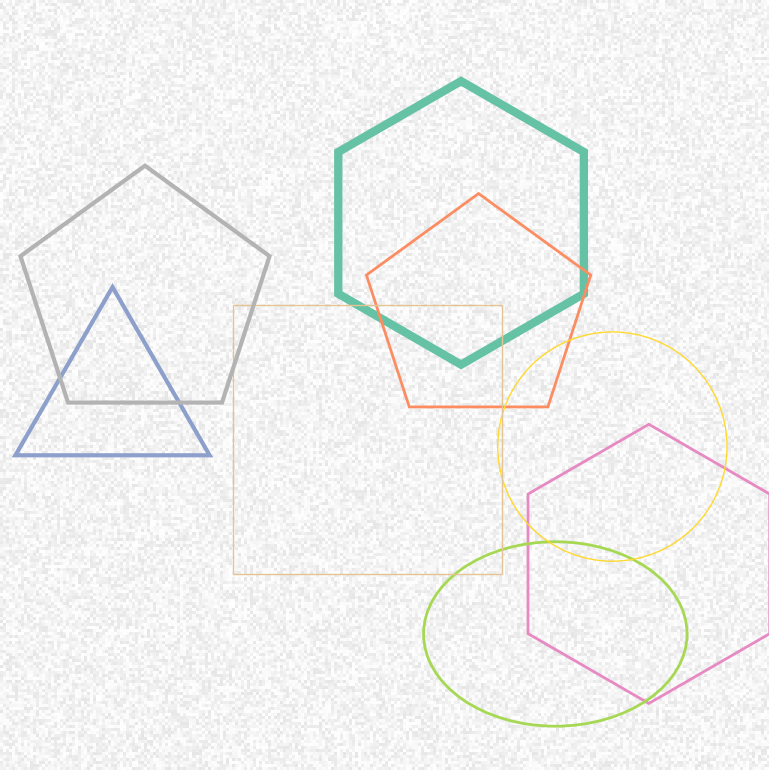[{"shape": "hexagon", "thickness": 3, "radius": 0.92, "center": [0.599, 0.711]}, {"shape": "pentagon", "thickness": 1, "radius": 0.77, "center": [0.622, 0.595]}, {"shape": "triangle", "thickness": 1.5, "radius": 0.73, "center": [0.146, 0.482]}, {"shape": "hexagon", "thickness": 1, "radius": 0.91, "center": [0.843, 0.268]}, {"shape": "oval", "thickness": 1, "radius": 0.86, "center": [0.721, 0.177]}, {"shape": "circle", "thickness": 0.5, "radius": 0.74, "center": [0.795, 0.42]}, {"shape": "square", "thickness": 0.5, "radius": 0.87, "center": [0.477, 0.429]}, {"shape": "pentagon", "thickness": 1.5, "radius": 0.85, "center": [0.188, 0.615]}]